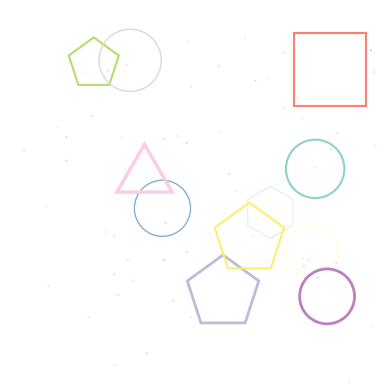[{"shape": "circle", "thickness": 1.5, "radius": 0.38, "center": [0.819, 0.561]}, {"shape": "circle", "thickness": 0.5, "radius": 0.34, "center": [0.811, 0.348]}, {"shape": "pentagon", "thickness": 2, "radius": 0.49, "center": [0.579, 0.24]}, {"shape": "square", "thickness": 1.5, "radius": 0.47, "center": [0.857, 0.819]}, {"shape": "circle", "thickness": 1, "radius": 0.36, "center": [0.422, 0.459]}, {"shape": "pentagon", "thickness": 1.5, "radius": 0.34, "center": [0.244, 0.835]}, {"shape": "triangle", "thickness": 2.5, "radius": 0.41, "center": [0.375, 0.542]}, {"shape": "circle", "thickness": 1, "radius": 0.4, "center": [0.338, 0.843]}, {"shape": "circle", "thickness": 2, "radius": 0.36, "center": [0.85, 0.23]}, {"shape": "hexagon", "thickness": 0.5, "radius": 0.34, "center": [0.702, 0.449]}, {"shape": "pentagon", "thickness": 1.5, "radius": 0.47, "center": [0.648, 0.38]}]